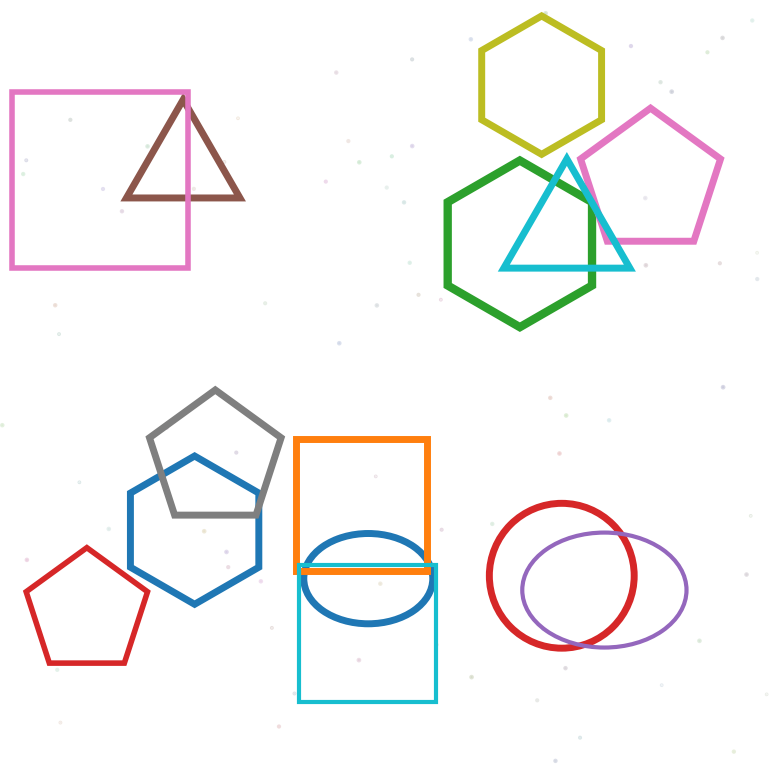[{"shape": "oval", "thickness": 2.5, "radius": 0.42, "center": [0.478, 0.249]}, {"shape": "hexagon", "thickness": 2.5, "radius": 0.48, "center": [0.253, 0.311]}, {"shape": "square", "thickness": 2.5, "radius": 0.43, "center": [0.469, 0.344]}, {"shape": "hexagon", "thickness": 3, "radius": 0.54, "center": [0.675, 0.683]}, {"shape": "pentagon", "thickness": 2, "radius": 0.41, "center": [0.113, 0.206]}, {"shape": "circle", "thickness": 2.5, "radius": 0.47, "center": [0.73, 0.252]}, {"shape": "oval", "thickness": 1.5, "radius": 0.53, "center": [0.785, 0.234]}, {"shape": "triangle", "thickness": 2.5, "radius": 0.43, "center": [0.238, 0.785]}, {"shape": "pentagon", "thickness": 2.5, "radius": 0.48, "center": [0.845, 0.764]}, {"shape": "square", "thickness": 2, "radius": 0.57, "center": [0.129, 0.767]}, {"shape": "pentagon", "thickness": 2.5, "radius": 0.45, "center": [0.28, 0.404]}, {"shape": "hexagon", "thickness": 2.5, "radius": 0.45, "center": [0.703, 0.889]}, {"shape": "triangle", "thickness": 2.5, "radius": 0.47, "center": [0.736, 0.699]}, {"shape": "square", "thickness": 1.5, "radius": 0.44, "center": [0.477, 0.177]}]